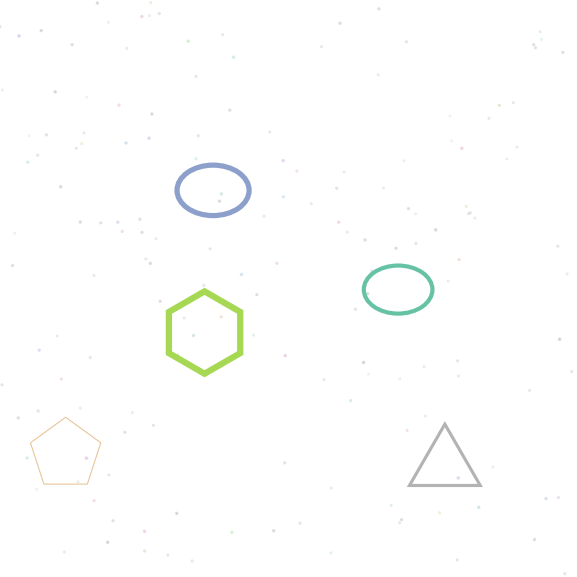[{"shape": "oval", "thickness": 2, "radius": 0.3, "center": [0.689, 0.498]}, {"shape": "oval", "thickness": 2.5, "radius": 0.31, "center": [0.369, 0.67]}, {"shape": "hexagon", "thickness": 3, "radius": 0.36, "center": [0.354, 0.423]}, {"shape": "pentagon", "thickness": 0.5, "radius": 0.32, "center": [0.114, 0.213]}, {"shape": "triangle", "thickness": 1.5, "radius": 0.35, "center": [0.77, 0.194]}]